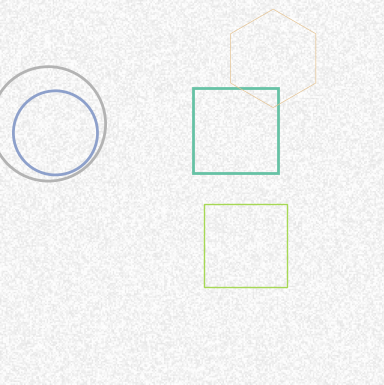[{"shape": "square", "thickness": 2, "radius": 0.55, "center": [0.613, 0.66]}, {"shape": "circle", "thickness": 2, "radius": 0.55, "center": [0.144, 0.655]}, {"shape": "square", "thickness": 1, "radius": 0.54, "center": [0.638, 0.362]}, {"shape": "hexagon", "thickness": 0.5, "radius": 0.64, "center": [0.71, 0.848]}, {"shape": "circle", "thickness": 2, "radius": 0.74, "center": [0.126, 0.678]}]